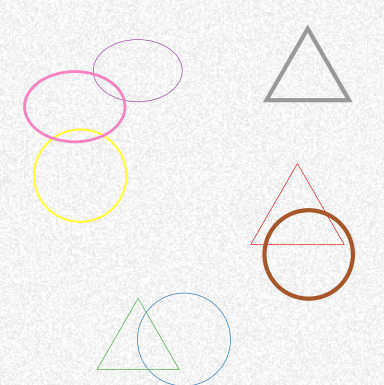[{"shape": "triangle", "thickness": 0.5, "radius": 0.7, "center": [0.773, 0.435]}, {"shape": "circle", "thickness": 0.5, "radius": 0.6, "center": [0.478, 0.118]}, {"shape": "triangle", "thickness": 0.5, "radius": 0.62, "center": [0.359, 0.102]}, {"shape": "oval", "thickness": 0.5, "radius": 0.58, "center": [0.358, 0.816]}, {"shape": "circle", "thickness": 1.5, "radius": 0.6, "center": [0.208, 0.544]}, {"shape": "circle", "thickness": 3, "radius": 0.57, "center": [0.802, 0.339]}, {"shape": "oval", "thickness": 2, "radius": 0.65, "center": [0.194, 0.723]}, {"shape": "triangle", "thickness": 3, "radius": 0.62, "center": [0.799, 0.802]}]